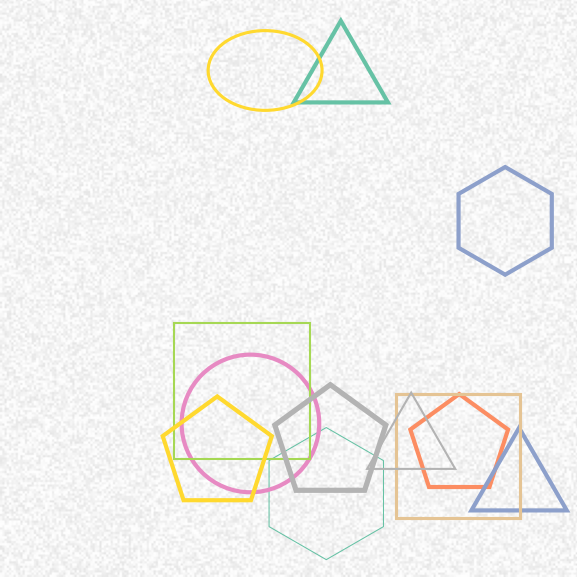[{"shape": "hexagon", "thickness": 0.5, "radius": 0.57, "center": [0.565, 0.144]}, {"shape": "triangle", "thickness": 2, "radius": 0.47, "center": [0.59, 0.869]}, {"shape": "pentagon", "thickness": 2, "radius": 0.45, "center": [0.795, 0.228]}, {"shape": "triangle", "thickness": 2, "radius": 0.48, "center": [0.899, 0.163]}, {"shape": "hexagon", "thickness": 2, "radius": 0.47, "center": [0.875, 0.617]}, {"shape": "circle", "thickness": 2, "radius": 0.6, "center": [0.434, 0.266]}, {"shape": "square", "thickness": 1, "radius": 0.59, "center": [0.419, 0.322]}, {"shape": "pentagon", "thickness": 2, "radius": 0.5, "center": [0.376, 0.213]}, {"shape": "oval", "thickness": 1.5, "radius": 0.49, "center": [0.459, 0.877]}, {"shape": "square", "thickness": 1.5, "radius": 0.54, "center": [0.793, 0.21]}, {"shape": "pentagon", "thickness": 2.5, "radius": 0.51, "center": [0.572, 0.232]}, {"shape": "triangle", "thickness": 1, "radius": 0.44, "center": [0.712, 0.231]}]